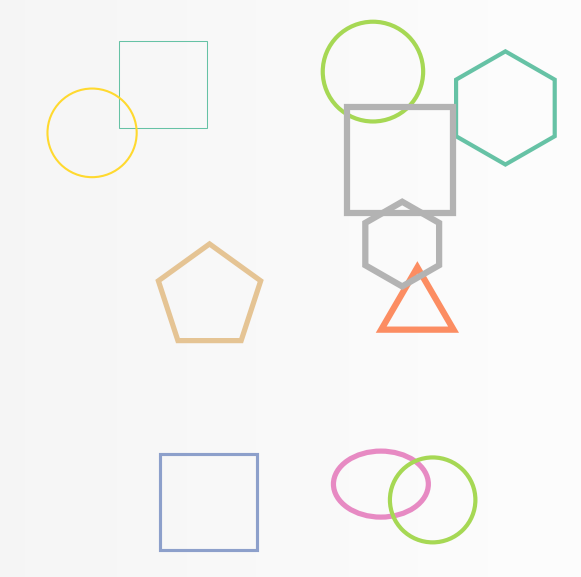[{"shape": "hexagon", "thickness": 2, "radius": 0.49, "center": [0.87, 0.812]}, {"shape": "square", "thickness": 0.5, "radius": 0.38, "center": [0.28, 0.853]}, {"shape": "triangle", "thickness": 3, "radius": 0.36, "center": [0.718, 0.464]}, {"shape": "square", "thickness": 1.5, "radius": 0.42, "center": [0.358, 0.13]}, {"shape": "oval", "thickness": 2.5, "radius": 0.41, "center": [0.655, 0.161]}, {"shape": "circle", "thickness": 2, "radius": 0.43, "center": [0.642, 0.875]}, {"shape": "circle", "thickness": 2, "radius": 0.37, "center": [0.744, 0.133]}, {"shape": "circle", "thickness": 1, "radius": 0.38, "center": [0.158, 0.769]}, {"shape": "pentagon", "thickness": 2.5, "radius": 0.46, "center": [0.36, 0.484]}, {"shape": "square", "thickness": 3, "radius": 0.46, "center": [0.688, 0.721]}, {"shape": "hexagon", "thickness": 3, "radius": 0.37, "center": [0.692, 0.576]}]